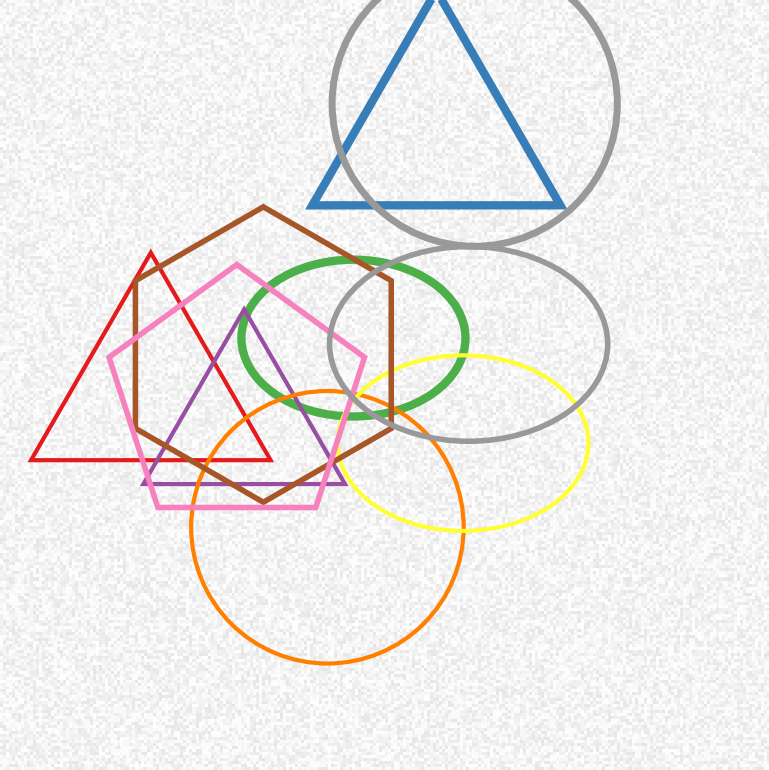[{"shape": "triangle", "thickness": 1.5, "radius": 0.9, "center": [0.196, 0.492]}, {"shape": "triangle", "thickness": 3, "radius": 0.93, "center": [0.567, 0.826]}, {"shape": "oval", "thickness": 3, "radius": 0.73, "center": [0.459, 0.561]}, {"shape": "triangle", "thickness": 1.5, "radius": 0.76, "center": [0.317, 0.447]}, {"shape": "circle", "thickness": 1.5, "radius": 0.88, "center": [0.425, 0.315]}, {"shape": "oval", "thickness": 1.5, "radius": 0.81, "center": [0.601, 0.425]}, {"shape": "hexagon", "thickness": 2, "radius": 0.96, "center": [0.342, 0.54]}, {"shape": "pentagon", "thickness": 2, "radius": 0.87, "center": [0.308, 0.482]}, {"shape": "oval", "thickness": 2, "radius": 0.9, "center": [0.609, 0.553]}, {"shape": "circle", "thickness": 2.5, "radius": 0.93, "center": [0.617, 0.865]}]